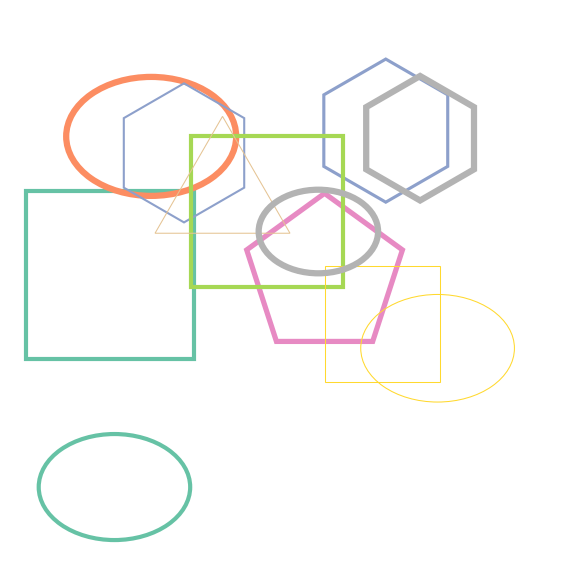[{"shape": "oval", "thickness": 2, "radius": 0.66, "center": [0.198, 0.156]}, {"shape": "square", "thickness": 2, "radius": 0.73, "center": [0.19, 0.523]}, {"shape": "oval", "thickness": 3, "radius": 0.74, "center": [0.262, 0.763]}, {"shape": "hexagon", "thickness": 1, "radius": 0.6, "center": [0.319, 0.734]}, {"shape": "hexagon", "thickness": 1.5, "radius": 0.62, "center": [0.668, 0.773]}, {"shape": "pentagon", "thickness": 2.5, "radius": 0.71, "center": [0.562, 0.523]}, {"shape": "square", "thickness": 2, "radius": 0.65, "center": [0.463, 0.632]}, {"shape": "oval", "thickness": 0.5, "radius": 0.67, "center": [0.758, 0.396]}, {"shape": "square", "thickness": 0.5, "radius": 0.5, "center": [0.662, 0.438]}, {"shape": "triangle", "thickness": 0.5, "radius": 0.67, "center": [0.385, 0.663]}, {"shape": "hexagon", "thickness": 3, "radius": 0.54, "center": [0.727, 0.76]}, {"shape": "oval", "thickness": 3, "radius": 0.52, "center": [0.551, 0.598]}]